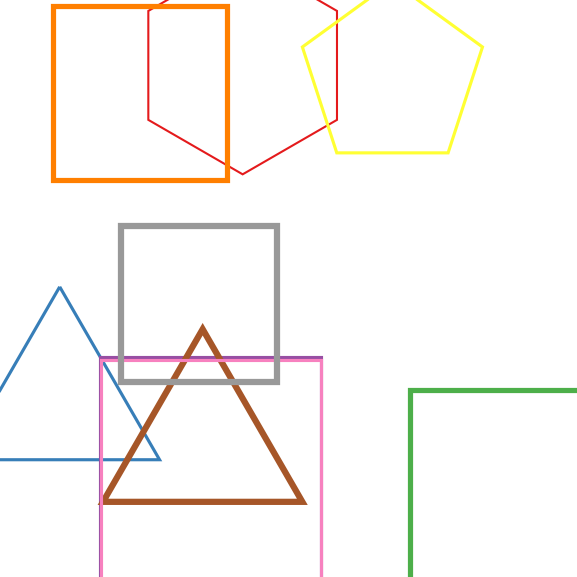[{"shape": "hexagon", "thickness": 1, "radius": 0.94, "center": [0.42, 0.886]}, {"shape": "triangle", "thickness": 1.5, "radius": 1.0, "center": [0.103, 0.303]}, {"shape": "square", "thickness": 2.5, "radius": 0.92, "center": [0.895, 0.139]}, {"shape": "square", "thickness": 1.5, "radius": 0.96, "center": [0.364, 0.19]}, {"shape": "square", "thickness": 2.5, "radius": 0.76, "center": [0.243, 0.838]}, {"shape": "pentagon", "thickness": 1.5, "radius": 0.82, "center": [0.68, 0.867]}, {"shape": "triangle", "thickness": 3, "radius": 1.0, "center": [0.351, 0.23]}, {"shape": "square", "thickness": 1.5, "radius": 0.95, "center": [0.366, 0.186]}, {"shape": "square", "thickness": 3, "radius": 0.68, "center": [0.344, 0.473]}]